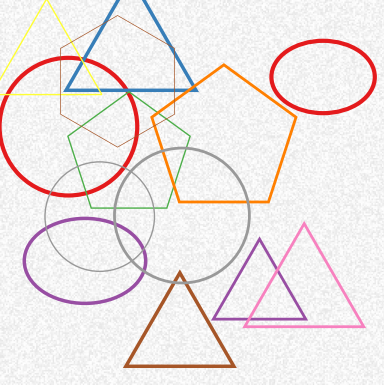[{"shape": "circle", "thickness": 3, "radius": 0.89, "center": [0.178, 0.671]}, {"shape": "oval", "thickness": 3, "radius": 0.67, "center": [0.839, 0.8]}, {"shape": "triangle", "thickness": 2.5, "radius": 0.97, "center": [0.34, 0.863]}, {"shape": "pentagon", "thickness": 1, "radius": 0.83, "center": [0.335, 0.595]}, {"shape": "oval", "thickness": 2.5, "radius": 0.79, "center": [0.221, 0.322]}, {"shape": "triangle", "thickness": 2, "radius": 0.69, "center": [0.674, 0.24]}, {"shape": "pentagon", "thickness": 2, "radius": 0.98, "center": [0.582, 0.635]}, {"shape": "triangle", "thickness": 1, "radius": 0.83, "center": [0.121, 0.837]}, {"shape": "triangle", "thickness": 2.5, "radius": 0.81, "center": [0.467, 0.13]}, {"shape": "hexagon", "thickness": 0.5, "radius": 0.85, "center": [0.305, 0.789]}, {"shape": "triangle", "thickness": 2, "radius": 0.89, "center": [0.79, 0.241]}, {"shape": "circle", "thickness": 1, "radius": 0.71, "center": [0.259, 0.437]}, {"shape": "circle", "thickness": 2, "radius": 0.88, "center": [0.473, 0.44]}]